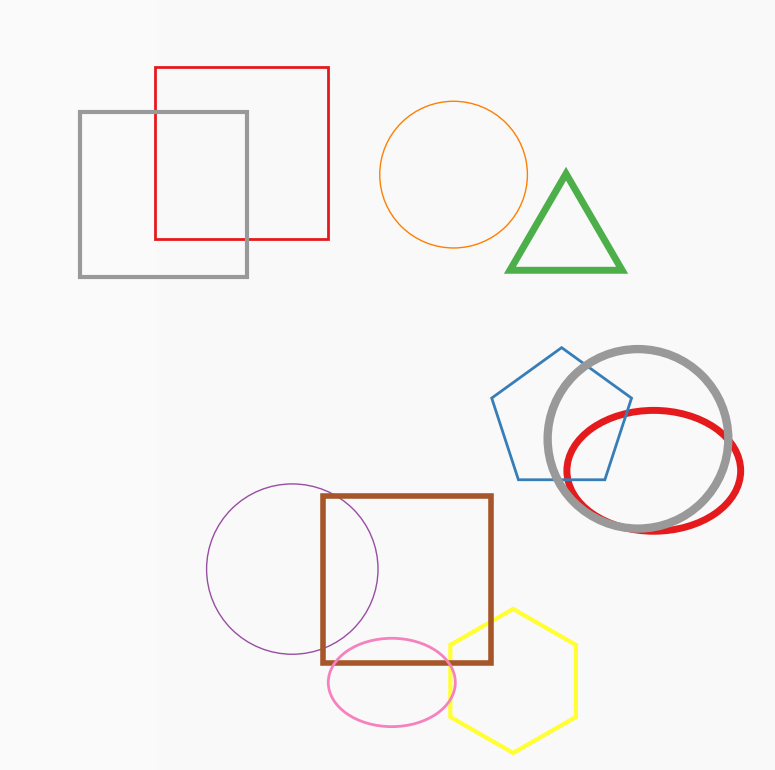[{"shape": "square", "thickness": 1, "radius": 0.56, "center": [0.311, 0.802]}, {"shape": "oval", "thickness": 2.5, "radius": 0.56, "center": [0.844, 0.389]}, {"shape": "pentagon", "thickness": 1, "radius": 0.47, "center": [0.725, 0.454]}, {"shape": "triangle", "thickness": 2.5, "radius": 0.42, "center": [0.73, 0.691]}, {"shape": "circle", "thickness": 0.5, "radius": 0.55, "center": [0.377, 0.261]}, {"shape": "circle", "thickness": 0.5, "radius": 0.48, "center": [0.585, 0.773]}, {"shape": "hexagon", "thickness": 1.5, "radius": 0.47, "center": [0.662, 0.116]}, {"shape": "square", "thickness": 2, "radius": 0.54, "center": [0.525, 0.247]}, {"shape": "oval", "thickness": 1, "radius": 0.41, "center": [0.506, 0.114]}, {"shape": "circle", "thickness": 3, "radius": 0.58, "center": [0.823, 0.43]}, {"shape": "square", "thickness": 1.5, "radius": 0.54, "center": [0.211, 0.747]}]